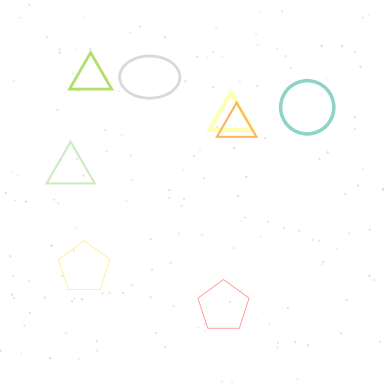[{"shape": "circle", "thickness": 2.5, "radius": 0.35, "center": [0.798, 0.721]}, {"shape": "triangle", "thickness": 3, "radius": 0.32, "center": [0.6, 0.695]}, {"shape": "pentagon", "thickness": 0.5, "radius": 0.35, "center": [0.581, 0.204]}, {"shape": "triangle", "thickness": 1.5, "radius": 0.3, "center": [0.615, 0.674]}, {"shape": "triangle", "thickness": 2, "radius": 0.32, "center": [0.235, 0.8]}, {"shape": "oval", "thickness": 2, "radius": 0.39, "center": [0.389, 0.8]}, {"shape": "triangle", "thickness": 1.5, "radius": 0.36, "center": [0.183, 0.56]}, {"shape": "pentagon", "thickness": 0.5, "radius": 0.35, "center": [0.219, 0.304]}]